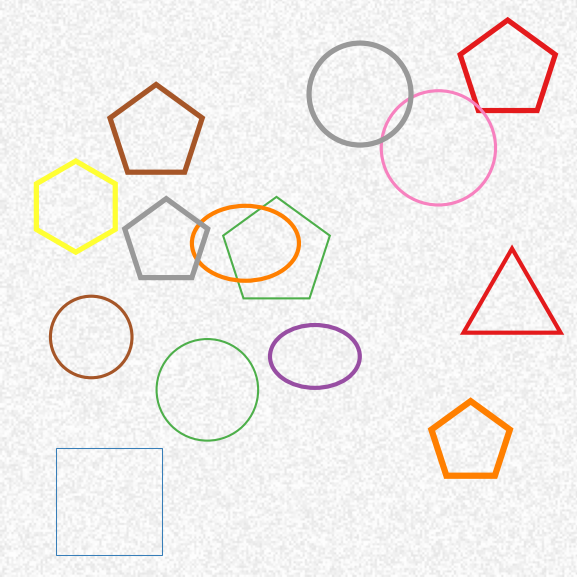[{"shape": "pentagon", "thickness": 2.5, "radius": 0.43, "center": [0.879, 0.878]}, {"shape": "triangle", "thickness": 2, "radius": 0.49, "center": [0.887, 0.472]}, {"shape": "square", "thickness": 0.5, "radius": 0.46, "center": [0.189, 0.13]}, {"shape": "pentagon", "thickness": 1, "radius": 0.49, "center": [0.479, 0.561]}, {"shape": "circle", "thickness": 1, "radius": 0.44, "center": [0.359, 0.324]}, {"shape": "oval", "thickness": 2, "radius": 0.39, "center": [0.545, 0.382]}, {"shape": "pentagon", "thickness": 3, "radius": 0.36, "center": [0.815, 0.233]}, {"shape": "oval", "thickness": 2, "radius": 0.46, "center": [0.425, 0.578]}, {"shape": "hexagon", "thickness": 2.5, "radius": 0.39, "center": [0.131, 0.641]}, {"shape": "circle", "thickness": 1.5, "radius": 0.35, "center": [0.158, 0.416]}, {"shape": "pentagon", "thickness": 2.5, "radius": 0.42, "center": [0.27, 0.769]}, {"shape": "circle", "thickness": 1.5, "radius": 0.49, "center": [0.759, 0.743]}, {"shape": "circle", "thickness": 2.5, "radius": 0.44, "center": [0.623, 0.836]}, {"shape": "pentagon", "thickness": 2.5, "radius": 0.38, "center": [0.288, 0.58]}]